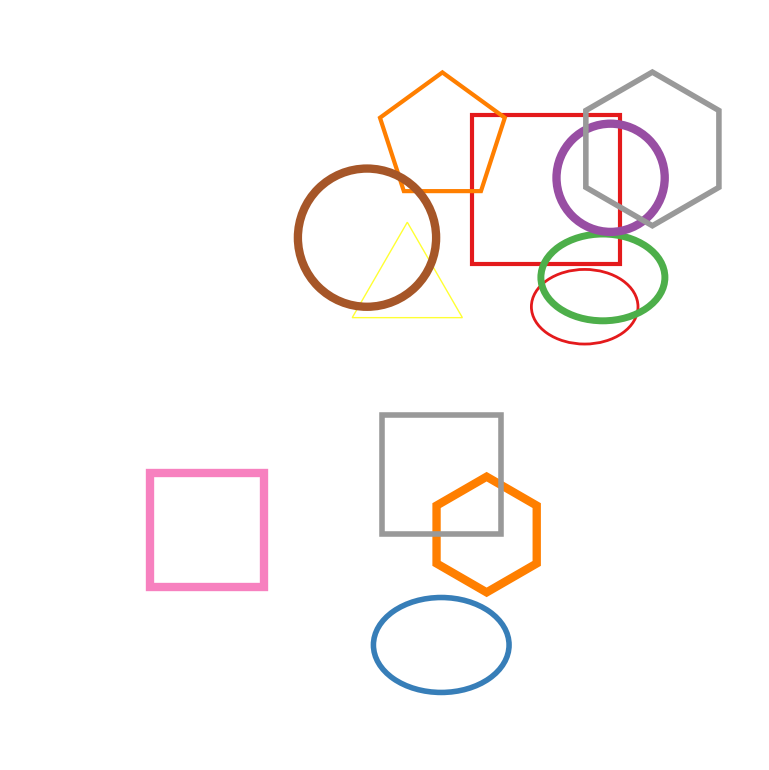[{"shape": "oval", "thickness": 1, "radius": 0.35, "center": [0.759, 0.602]}, {"shape": "square", "thickness": 1.5, "radius": 0.48, "center": [0.709, 0.754]}, {"shape": "oval", "thickness": 2, "radius": 0.44, "center": [0.573, 0.162]}, {"shape": "oval", "thickness": 2.5, "radius": 0.4, "center": [0.783, 0.64]}, {"shape": "circle", "thickness": 3, "radius": 0.35, "center": [0.793, 0.769]}, {"shape": "pentagon", "thickness": 1.5, "radius": 0.43, "center": [0.575, 0.821]}, {"shape": "hexagon", "thickness": 3, "radius": 0.38, "center": [0.632, 0.306]}, {"shape": "triangle", "thickness": 0.5, "radius": 0.41, "center": [0.529, 0.629]}, {"shape": "circle", "thickness": 3, "radius": 0.45, "center": [0.477, 0.691]}, {"shape": "square", "thickness": 3, "radius": 0.37, "center": [0.269, 0.311]}, {"shape": "hexagon", "thickness": 2, "radius": 0.5, "center": [0.847, 0.807]}, {"shape": "square", "thickness": 2, "radius": 0.39, "center": [0.574, 0.384]}]